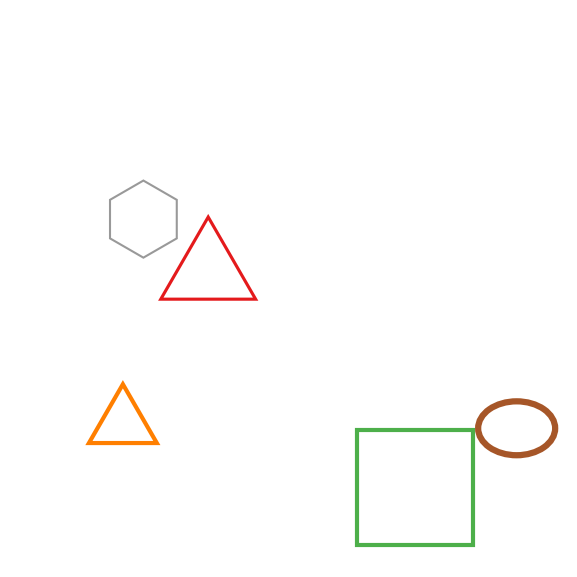[{"shape": "triangle", "thickness": 1.5, "radius": 0.47, "center": [0.361, 0.528]}, {"shape": "square", "thickness": 2, "radius": 0.5, "center": [0.718, 0.155]}, {"shape": "triangle", "thickness": 2, "radius": 0.34, "center": [0.213, 0.266]}, {"shape": "oval", "thickness": 3, "radius": 0.33, "center": [0.895, 0.258]}, {"shape": "hexagon", "thickness": 1, "radius": 0.33, "center": [0.248, 0.62]}]